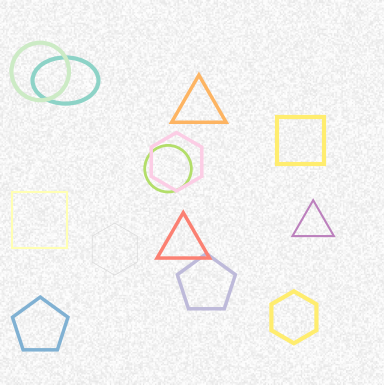[{"shape": "oval", "thickness": 3, "radius": 0.43, "center": [0.17, 0.791]}, {"shape": "square", "thickness": 1.5, "radius": 0.36, "center": [0.102, 0.429]}, {"shape": "pentagon", "thickness": 2.5, "radius": 0.4, "center": [0.536, 0.262]}, {"shape": "triangle", "thickness": 2.5, "radius": 0.39, "center": [0.476, 0.369]}, {"shape": "pentagon", "thickness": 2.5, "radius": 0.38, "center": [0.104, 0.153]}, {"shape": "triangle", "thickness": 2.5, "radius": 0.41, "center": [0.517, 0.723]}, {"shape": "circle", "thickness": 2, "radius": 0.3, "center": [0.436, 0.562]}, {"shape": "hexagon", "thickness": 2.5, "radius": 0.38, "center": [0.458, 0.58]}, {"shape": "hexagon", "thickness": 0.5, "radius": 0.34, "center": [0.298, 0.353]}, {"shape": "triangle", "thickness": 1.5, "radius": 0.31, "center": [0.813, 0.418]}, {"shape": "circle", "thickness": 3, "radius": 0.37, "center": [0.104, 0.814]}, {"shape": "hexagon", "thickness": 3, "radius": 0.34, "center": [0.763, 0.176]}, {"shape": "square", "thickness": 3, "radius": 0.31, "center": [0.78, 0.636]}]